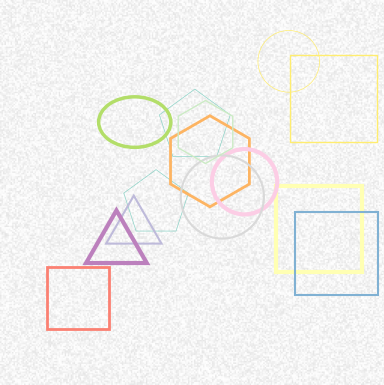[{"shape": "pentagon", "thickness": 0.5, "radius": 0.44, "center": [0.405, 0.471]}, {"shape": "pentagon", "thickness": 0.5, "radius": 0.48, "center": [0.506, 0.672]}, {"shape": "square", "thickness": 3, "radius": 0.56, "center": [0.829, 0.405]}, {"shape": "triangle", "thickness": 1.5, "radius": 0.42, "center": [0.348, 0.409]}, {"shape": "square", "thickness": 2, "radius": 0.4, "center": [0.202, 0.225]}, {"shape": "square", "thickness": 1.5, "radius": 0.54, "center": [0.875, 0.341]}, {"shape": "hexagon", "thickness": 2, "radius": 0.59, "center": [0.545, 0.581]}, {"shape": "oval", "thickness": 2.5, "radius": 0.47, "center": [0.35, 0.683]}, {"shape": "circle", "thickness": 3, "radius": 0.42, "center": [0.635, 0.528]}, {"shape": "circle", "thickness": 1.5, "radius": 0.54, "center": [0.577, 0.488]}, {"shape": "triangle", "thickness": 3, "radius": 0.46, "center": [0.302, 0.362]}, {"shape": "hexagon", "thickness": 1, "radius": 0.41, "center": [0.534, 0.657]}, {"shape": "circle", "thickness": 0.5, "radius": 0.4, "center": [0.75, 0.841]}, {"shape": "square", "thickness": 1, "radius": 0.57, "center": [0.866, 0.744]}]